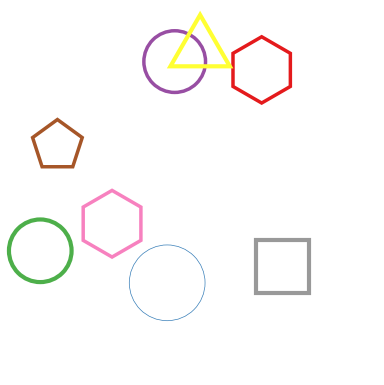[{"shape": "hexagon", "thickness": 2.5, "radius": 0.43, "center": [0.68, 0.818]}, {"shape": "circle", "thickness": 0.5, "radius": 0.49, "center": [0.434, 0.265]}, {"shape": "circle", "thickness": 3, "radius": 0.41, "center": [0.105, 0.349]}, {"shape": "circle", "thickness": 2.5, "radius": 0.4, "center": [0.454, 0.84]}, {"shape": "triangle", "thickness": 3, "radius": 0.45, "center": [0.52, 0.872]}, {"shape": "pentagon", "thickness": 2.5, "radius": 0.34, "center": [0.149, 0.622]}, {"shape": "hexagon", "thickness": 2.5, "radius": 0.43, "center": [0.291, 0.419]}, {"shape": "square", "thickness": 3, "radius": 0.35, "center": [0.733, 0.309]}]